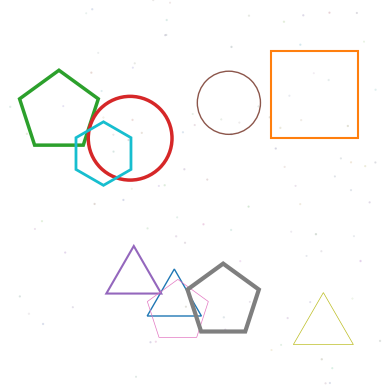[{"shape": "triangle", "thickness": 1, "radius": 0.41, "center": [0.453, 0.22]}, {"shape": "square", "thickness": 1.5, "radius": 0.56, "center": [0.818, 0.755]}, {"shape": "pentagon", "thickness": 2.5, "radius": 0.54, "center": [0.153, 0.71]}, {"shape": "circle", "thickness": 2.5, "radius": 0.54, "center": [0.338, 0.641]}, {"shape": "triangle", "thickness": 1.5, "radius": 0.41, "center": [0.348, 0.279]}, {"shape": "circle", "thickness": 1, "radius": 0.41, "center": [0.595, 0.733]}, {"shape": "pentagon", "thickness": 0.5, "radius": 0.42, "center": [0.462, 0.191]}, {"shape": "pentagon", "thickness": 3, "radius": 0.49, "center": [0.58, 0.218]}, {"shape": "triangle", "thickness": 0.5, "radius": 0.45, "center": [0.84, 0.15]}, {"shape": "hexagon", "thickness": 2, "radius": 0.41, "center": [0.269, 0.601]}]